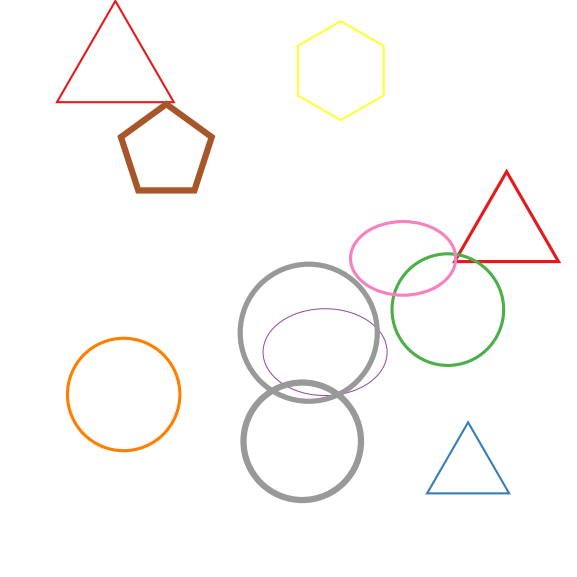[{"shape": "triangle", "thickness": 1.5, "radius": 0.52, "center": [0.877, 0.598]}, {"shape": "triangle", "thickness": 1, "radius": 0.58, "center": [0.2, 0.881]}, {"shape": "triangle", "thickness": 1, "radius": 0.41, "center": [0.811, 0.186]}, {"shape": "circle", "thickness": 1.5, "radius": 0.48, "center": [0.775, 0.463]}, {"shape": "oval", "thickness": 0.5, "radius": 0.54, "center": [0.563, 0.389]}, {"shape": "circle", "thickness": 1.5, "radius": 0.49, "center": [0.214, 0.316]}, {"shape": "hexagon", "thickness": 1, "radius": 0.43, "center": [0.59, 0.877]}, {"shape": "pentagon", "thickness": 3, "radius": 0.41, "center": [0.288, 0.736]}, {"shape": "oval", "thickness": 1.5, "radius": 0.46, "center": [0.698, 0.552]}, {"shape": "circle", "thickness": 3, "radius": 0.51, "center": [0.523, 0.235]}, {"shape": "circle", "thickness": 2.5, "radius": 0.59, "center": [0.535, 0.423]}]